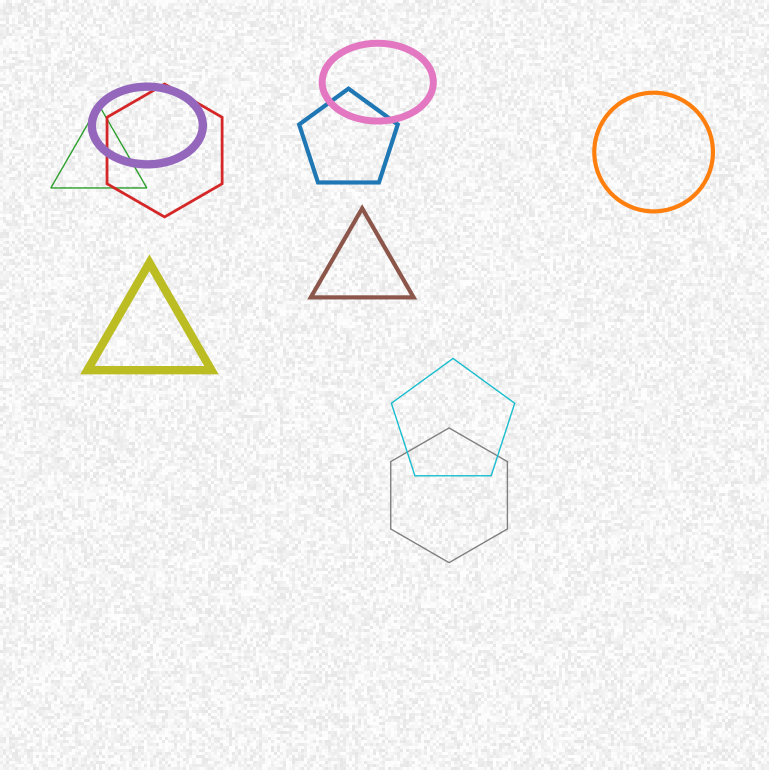[{"shape": "pentagon", "thickness": 1.5, "radius": 0.34, "center": [0.453, 0.818]}, {"shape": "circle", "thickness": 1.5, "radius": 0.39, "center": [0.849, 0.803]}, {"shape": "triangle", "thickness": 0.5, "radius": 0.36, "center": [0.128, 0.792]}, {"shape": "hexagon", "thickness": 1, "radius": 0.43, "center": [0.214, 0.805]}, {"shape": "oval", "thickness": 3, "radius": 0.36, "center": [0.191, 0.837]}, {"shape": "triangle", "thickness": 1.5, "radius": 0.39, "center": [0.47, 0.652]}, {"shape": "oval", "thickness": 2.5, "radius": 0.36, "center": [0.491, 0.893]}, {"shape": "hexagon", "thickness": 0.5, "radius": 0.44, "center": [0.583, 0.357]}, {"shape": "triangle", "thickness": 3, "radius": 0.47, "center": [0.194, 0.566]}, {"shape": "pentagon", "thickness": 0.5, "radius": 0.42, "center": [0.588, 0.45]}]